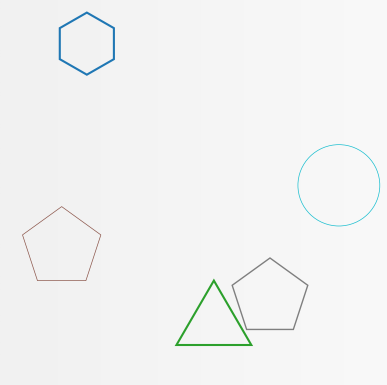[{"shape": "hexagon", "thickness": 1.5, "radius": 0.4, "center": [0.224, 0.887]}, {"shape": "triangle", "thickness": 1.5, "radius": 0.56, "center": [0.552, 0.16]}, {"shape": "pentagon", "thickness": 0.5, "radius": 0.53, "center": [0.159, 0.357]}, {"shape": "pentagon", "thickness": 1, "radius": 0.51, "center": [0.697, 0.227]}, {"shape": "circle", "thickness": 0.5, "radius": 0.53, "center": [0.874, 0.519]}]